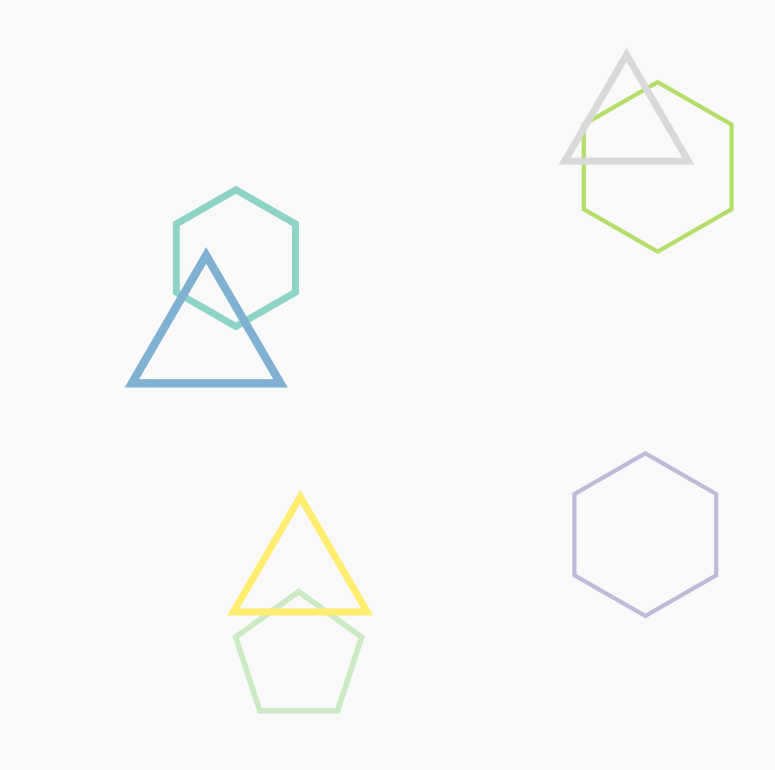[{"shape": "hexagon", "thickness": 2.5, "radius": 0.44, "center": [0.304, 0.665]}, {"shape": "hexagon", "thickness": 1.5, "radius": 0.53, "center": [0.833, 0.306]}, {"shape": "triangle", "thickness": 3, "radius": 0.55, "center": [0.266, 0.558]}, {"shape": "hexagon", "thickness": 1.5, "radius": 0.55, "center": [0.849, 0.783]}, {"shape": "triangle", "thickness": 2.5, "radius": 0.46, "center": [0.808, 0.837]}, {"shape": "pentagon", "thickness": 2, "radius": 0.43, "center": [0.385, 0.146]}, {"shape": "triangle", "thickness": 2.5, "radius": 0.5, "center": [0.388, 0.255]}]